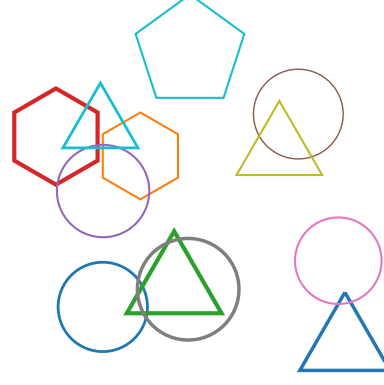[{"shape": "triangle", "thickness": 2.5, "radius": 0.68, "center": [0.896, 0.105]}, {"shape": "circle", "thickness": 2, "radius": 0.58, "center": [0.267, 0.203]}, {"shape": "hexagon", "thickness": 1.5, "radius": 0.56, "center": [0.365, 0.595]}, {"shape": "triangle", "thickness": 3, "radius": 0.71, "center": [0.452, 0.257]}, {"shape": "hexagon", "thickness": 3, "radius": 0.62, "center": [0.145, 0.645]}, {"shape": "circle", "thickness": 1.5, "radius": 0.6, "center": [0.268, 0.504]}, {"shape": "circle", "thickness": 1, "radius": 0.58, "center": [0.775, 0.704]}, {"shape": "circle", "thickness": 1.5, "radius": 0.56, "center": [0.879, 0.323]}, {"shape": "circle", "thickness": 2.5, "radius": 0.66, "center": [0.489, 0.249]}, {"shape": "triangle", "thickness": 1.5, "radius": 0.64, "center": [0.726, 0.61]}, {"shape": "triangle", "thickness": 2, "radius": 0.56, "center": [0.261, 0.672]}, {"shape": "pentagon", "thickness": 1.5, "radius": 0.74, "center": [0.493, 0.866]}]